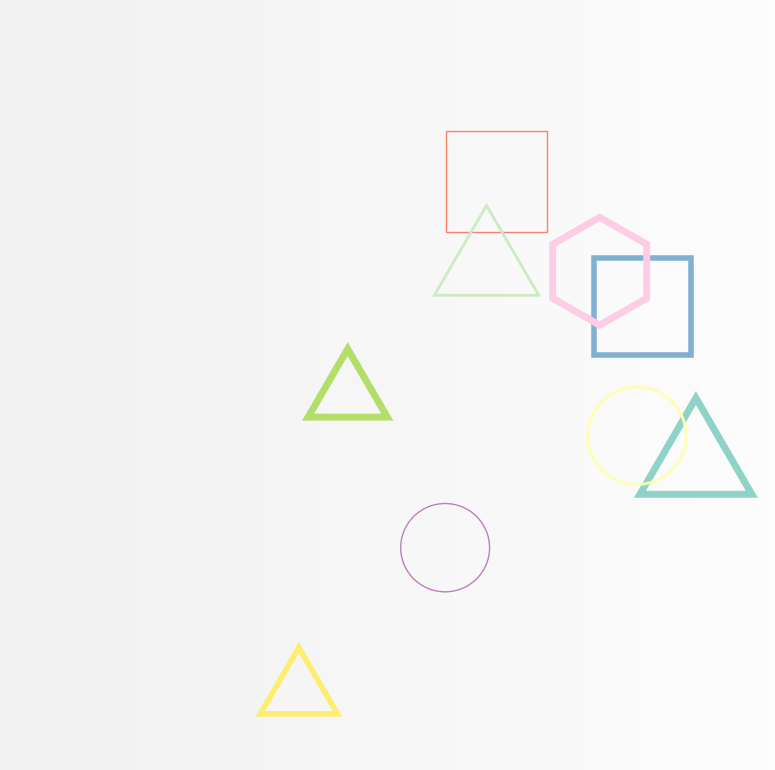[{"shape": "triangle", "thickness": 2.5, "radius": 0.42, "center": [0.898, 0.4]}, {"shape": "circle", "thickness": 1, "radius": 0.32, "center": [0.822, 0.434]}, {"shape": "square", "thickness": 0.5, "radius": 0.33, "center": [0.64, 0.765]}, {"shape": "square", "thickness": 2, "radius": 0.31, "center": [0.829, 0.602]}, {"shape": "triangle", "thickness": 2.5, "radius": 0.3, "center": [0.449, 0.488]}, {"shape": "hexagon", "thickness": 2.5, "radius": 0.35, "center": [0.774, 0.648]}, {"shape": "circle", "thickness": 0.5, "radius": 0.29, "center": [0.574, 0.289]}, {"shape": "triangle", "thickness": 1, "radius": 0.39, "center": [0.628, 0.655]}, {"shape": "triangle", "thickness": 2, "radius": 0.29, "center": [0.386, 0.102]}]